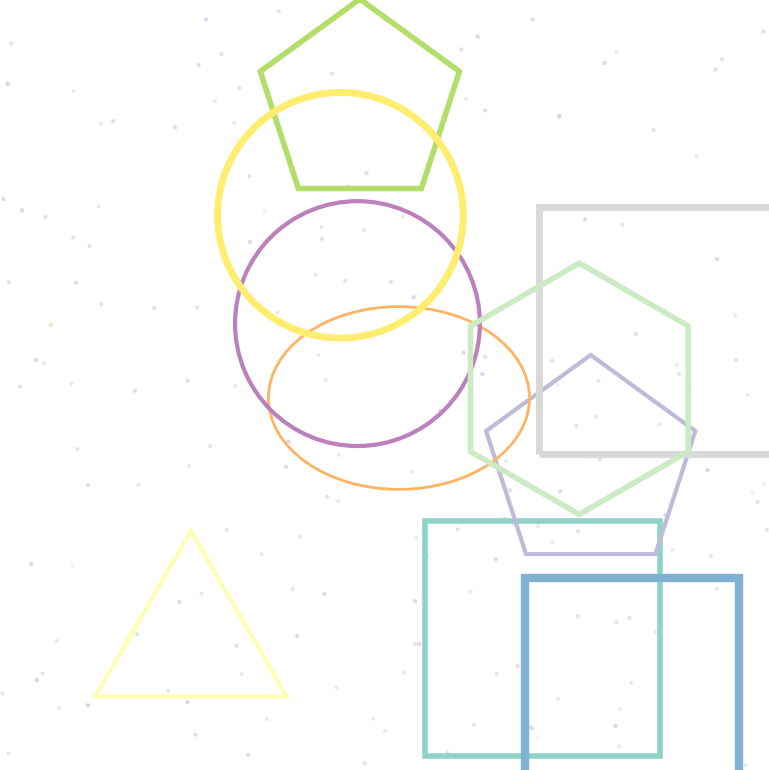[{"shape": "square", "thickness": 2, "radius": 0.76, "center": [0.704, 0.171]}, {"shape": "triangle", "thickness": 1.5, "radius": 0.72, "center": [0.248, 0.167]}, {"shape": "pentagon", "thickness": 1.5, "radius": 0.71, "center": [0.767, 0.396]}, {"shape": "square", "thickness": 3, "radius": 0.69, "center": [0.821, 0.11]}, {"shape": "oval", "thickness": 1, "radius": 0.85, "center": [0.518, 0.483]}, {"shape": "pentagon", "thickness": 2, "radius": 0.68, "center": [0.467, 0.865]}, {"shape": "square", "thickness": 2.5, "radius": 0.8, "center": [0.861, 0.571]}, {"shape": "circle", "thickness": 1.5, "radius": 0.79, "center": [0.464, 0.58]}, {"shape": "hexagon", "thickness": 2, "radius": 0.82, "center": [0.752, 0.495]}, {"shape": "circle", "thickness": 2.5, "radius": 0.8, "center": [0.442, 0.72]}]